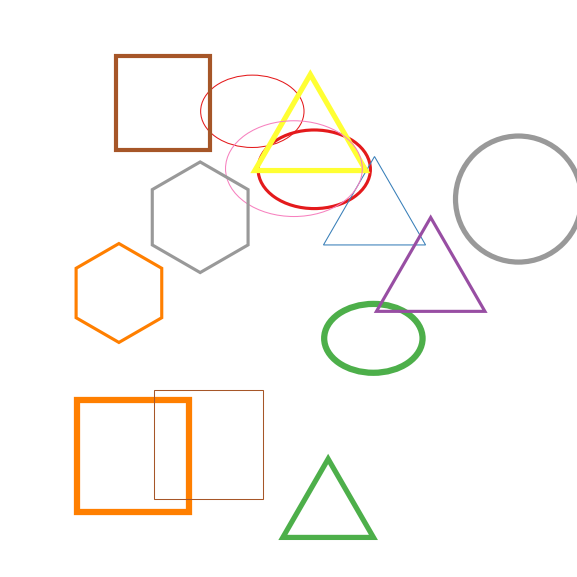[{"shape": "oval", "thickness": 0.5, "radius": 0.45, "center": [0.437, 0.806]}, {"shape": "oval", "thickness": 1.5, "radius": 0.49, "center": [0.544, 0.706]}, {"shape": "triangle", "thickness": 0.5, "radius": 0.51, "center": [0.649, 0.626]}, {"shape": "triangle", "thickness": 2.5, "radius": 0.45, "center": [0.568, 0.114]}, {"shape": "oval", "thickness": 3, "radius": 0.43, "center": [0.647, 0.413]}, {"shape": "triangle", "thickness": 1.5, "radius": 0.54, "center": [0.746, 0.514]}, {"shape": "hexagon", "thickness": 1.5, "radius": 0.43, "center": [0.206, 0.492]}, {"shape": "square", "thickness": 3, "radius": 0.49, "center": [0.23, 0.21]}, {"shape": "triangle", "thickness": 2.5, "radius": 0.55, "center": [0.537, 0.759]}, {"shape": "square", "thickness": 2, "radius": 0.41, "center": [0.283, 0.821]}, {"shape": "square", "thickness": 0.5, "radius": 0.47, "center": [0.361, 0.229]}, {"shape": "oval", "thickness": 0.5, "radius": 0.59, "center": [0.509, 0.707]}, {"shape": "hexagon", "thickness": 1.5, "radius": 0.48, "center": [0.347, 0.623]}, {"shape": "circle", "thickness": 2.5, "radius": 0.55, "center": [0.898, 0.654]}]